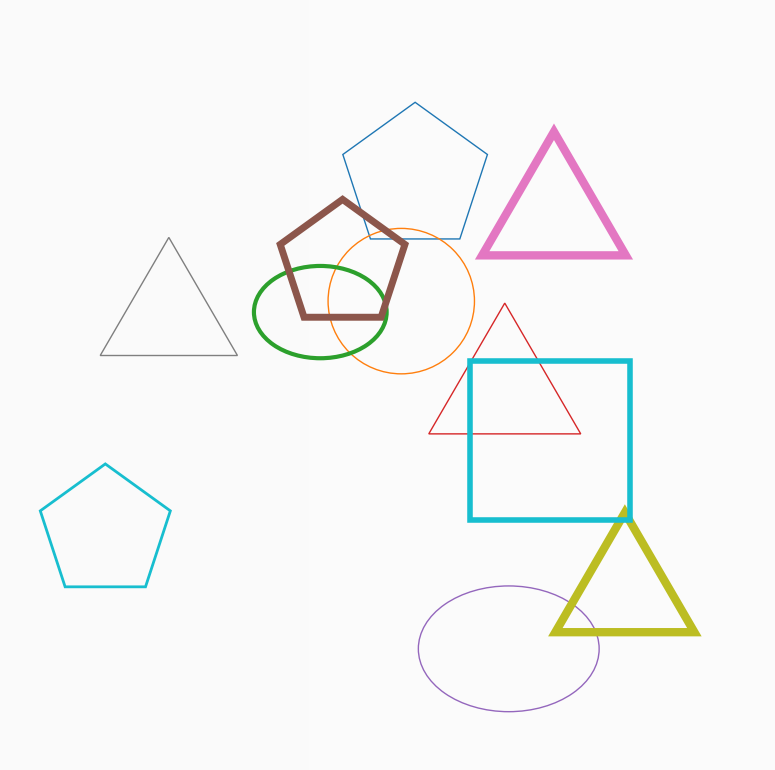[{"shape": "pentagon", "thickness": 0.5, "radius": 0.49, "center": [0.536, 0.769]}, {"shape": "circle", "thickness": 0.5, "radius": 0.47, "center": [0.518, 0.609]}, {"shape": "oval", "thickness": 1.5, "radius": 0.43, "center": [0.413, 0.595]}, {"shape": "triangle", "thickness": 0.5, "radius": 0.57, "center": [0.651, 0.493]}, {"shape": "oval", "thickness": 0.5, "radius": 0.58, "center": [0.656, 0.157]}, {"shape": "pentagon", "thickness": 2.5, "radius": 0.42, "center": [0.442, 0.656]}, {"shape": "triangle", "thickness": 3, "radius": 0.54, "center": [0.715, 0.722]}, {"shape": "triangle", "thickness": 0.5, "radius": 0.51, "center": [0.218, 0.589]}, {"shape": "triangle", "thickness": 3, "radius": 0.52, "center": [0.806, 0.231]}, {"shape": "pentagon", "thickness": 1, "radius": 0.44, "center": [0.136, 0.309]}, {"shape": "square", "thickness": 2, "radius": 0.52, "center": [0.71, 0.428]}]